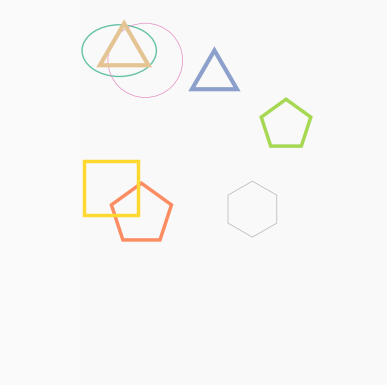[{"shape": "oval", "thickness": 1, "radius": 0.48, "center": [0.308, 0.868]}, {"shape": "pentagon", "thickness": 2.5, "radius": 0.41, "center": [0.365, 0.443]}, {"shape": "triangle", "thickness": 3, "radius": 0.34, "center": [0.553, 0.802]}, {"shape": "circle", "thickness": 0.5, "radius": 0.48, "center": [0.375, 0.843]}, {"shape": "pentagon", "thickness": 2.5, "radius": 0.34, "center": [0.738, 0.675]}, {"shape": "square", "thickness": 2.5, "radius": 0.35, "center": [0.286, 0.511]}, {"shape": "triangle", "thickness": 3, "radius": 0.36, "center": [0.32, 0.867]}, {"shape": "hexagon", "thickness": 0.5, "radius": 0.36, "center": [0.651, 0.457]}]